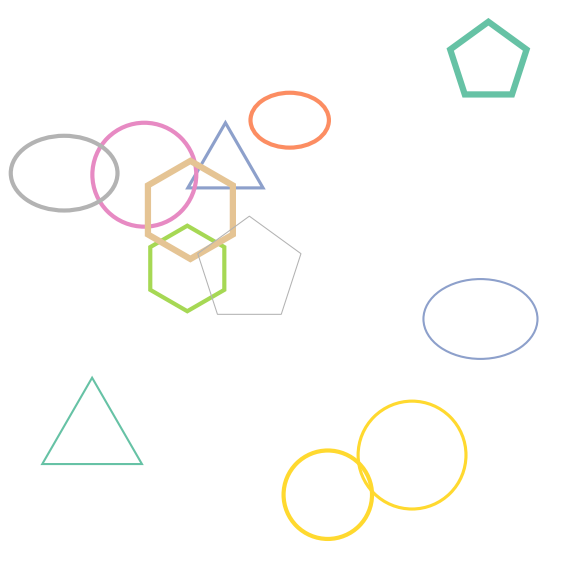[{"shape": "triangle", "thickness": 1, "radius": 0.5, "center": [0.159, 0.245]}, {"shape": "pentagon", "thickness": 3, "radius": 0.35, "center": [0.846, 0.892]}, {"shape": "oval", "thickness": 2, "radius": 0.34, "center": [0.502, 0.791]}, {"shape": "oval", "thickness": 1, "radius": 0.49, "center": [0.832, 0.447]}, {"shape": "triangle", "thickness": 1.5, "radius": 0.38, "center": [0.39, 0.711]}, {"shape": "circle", "thickness": 2, "radius": 0.45, "center": [0.25, 0.697]}, {"shape": "hexagon", "thickness": 2, "radius": 0.37, "center": [0.324, 0.534]}, {"shape": "circle", "thickness": 2, "radius": 0.38, "center": [0.568, 0.142]}, {"shape": "circle", "thickness": 1.5, "radius": 0.47, "center": [0.713, 0.211]}, {"shape": "hexagon", "thickness": 3, "radius": 0.42, "center": [0.33, 0.636]}, {"shape": "oval", "thickness": 2, "radius": 0.46, "center": [0.111, 0.699]}, {"shape": "pentagon", "thickness": 0.5, "radius": 0.47, "center": [0.432, 0.531]}]